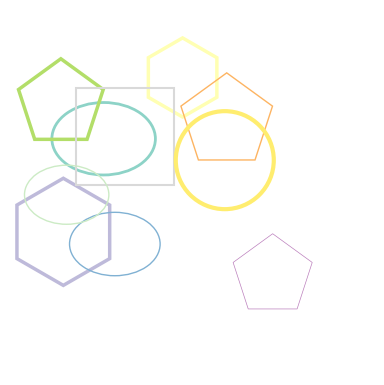[{"shape": "oval", "thickness": 2, "radius": 0.67, "center": [0.269, 0.64]}, {"shape": "hexagon", "thickness": 2.5, "radius": 0.51, "center": [0.474, 0.799]}, {"shape": "hexagon", "thickness": 2.5, "radius": 0.7, "center": [0.164, 0.398]}, {"shape": "oval", "thickness": 1, "radius": 0.59, "center": [0.298, 0.366]}, {"shape": "pentagon", "thickness": 1, "radius": 0.63, "center": [0.589, 0.686]}, {"shape": "pentagon", "thickness": 2.5, "radius": 0.58, "center": [0.158, 0.732]}, {"shape": "square", "thickness": 1.5, "radius": 0.63, "center": [0.325, 0.646]}, {"shape": "pentagon", "thickness": 0.5, "radius": 0.54, "center": [0.708, 0.285]}, {"shape": "oval", "thickness": 1, "radius": 0.55, "center": [0.173, 0.494]}, {"shape": "circle", "thickness": 3, "radius": 0.64, "center": [0.584, 0.584]}]